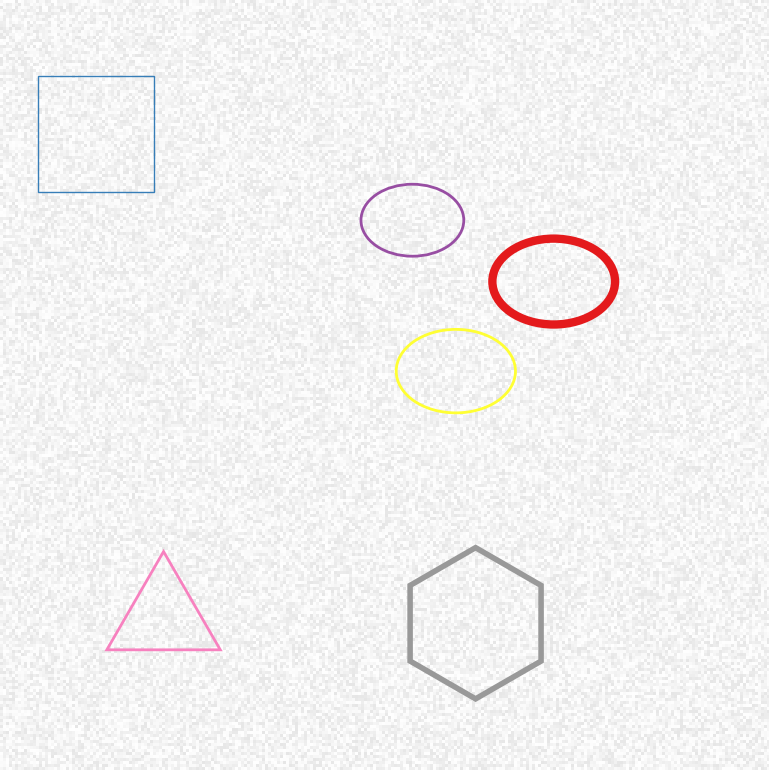[{"shape": "oval", "thickness": 3, "radius": 0.4, "center": [0.719, 0.634]}, {"shape": "square", "thickness": 0.5, "radius": 0.38, "center": [0.125, 0.826]}, {"shape": "oval", "thickness": 1, "radius": 0.33, "center": [0.536, 0.714]}, {"shape": "oval", "thickness": 1, "radius": 0.39, "center": [0.592, 0.518]}, {"shape": "triangle", "thickness": 1, "radius": 0.43, "center": [0.212, 0.199]}, {"shape": "hexagon", "thickness": 2, "radius": 0.49, "center": [0.618, 0.191]}]